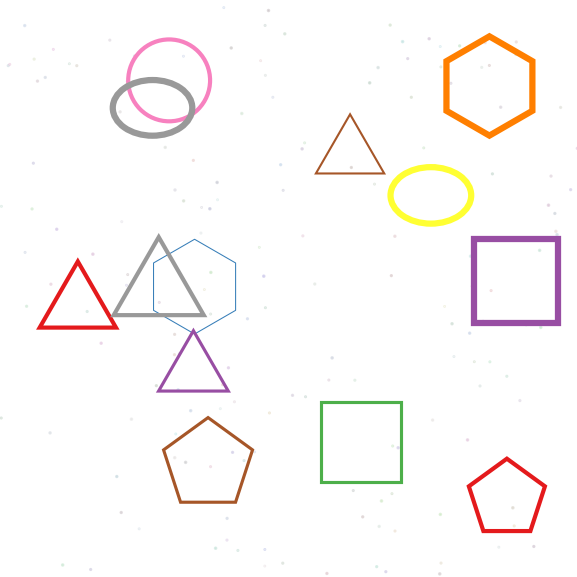[{"shape": "pentagon", "thickness": 2, "radius": 0.35, "center": [0.878, 0.136]}, {"shape": "triangle", "thickness": 2, "radius": 0.38, "center": [0.135, 0.47]}, {"shape": "hexagon", "thickness": 0.5, "radius": 0.41, "center": [0.337, 0.503]}, {"shape": "square", "thickness": 1.5, "radius": 0.35, "center": [0.625, 0.234]}, {"shape": "triangle", "thickness": 1.5, "radius": 0.35, "center": [0.335, 0.357]}, {"shape": "square", "thickness": 3, "radius": 0.36, "center": [0.894, 0.512]}, {"shape": "hexagon", "thickness": 3, "radius": 0.43, "center": [0.847, 0.85]}, {"shape": "oval", "thickness": 3, "radius": 0.35, "center": [0.746, 0.661]}, {"shape": "pentagon", "thickness": 1.5, "radius": 0.4, "center": [0.36, 0.195]}, {"shape": "triangle", "thickness": 1, "radius": 0.34, "center": [0.606, 0.733]}, {"shape": "circle", "thickness": 2, "radius": 0.35, "center": [0.293, 0.86]}, {"shape": "oval", "thickness": 3, "radius": 0.34, "center": [0.264, 0.812]}, {"shape": "triangle", "thickness": 2, "radius": 0.45, "center": [0.275, 0.498]}]